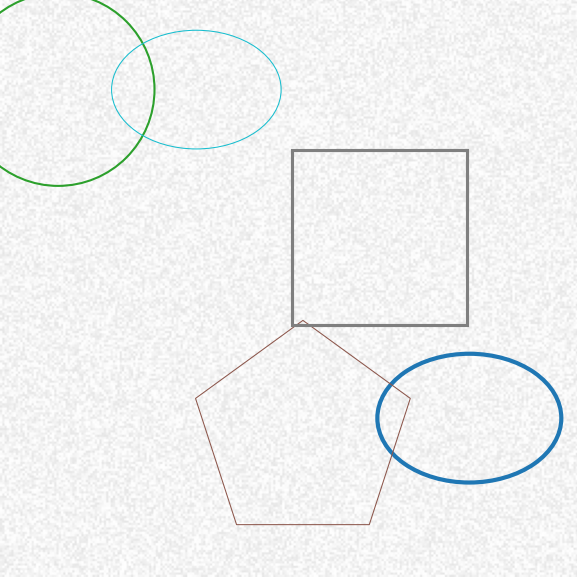[{"shape": "oval", "thickness": 2, "radius": 0.8, "center": [0.813, 0.275]}, {"shape": "circle", "thickness": 1, "radius": 0.83, "center": [0.101, 0.844]}, {"shape": "pentagon", "thickness": 0.5, "radius": 0.98, "center": [0.525, 0.249]}, {"shape": "square", "thickness": 1.5, "radius": 0.76, "center": [0.657, 0.588]}, {"shape": "oval", "thickness": 0.5, "radius": 0.73, "center": [0.34, 0.844]}]